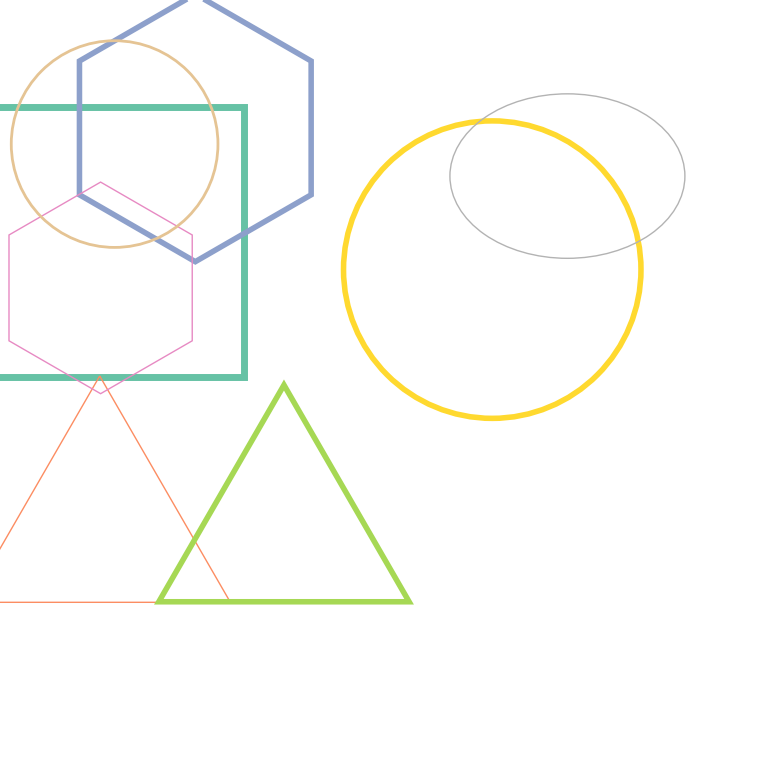[{"shape": "square", "thickness": 2.5, "radius": 0.88, "center": [0.141, 0.686]}, {"shape": "triangle", "thickness": 0.5, "radius": 0.98, "center": [0.129, 0.316]}, {"shape": "hexagon", "thickness": 2, "radius": 0.87, "center": [0.254, 0.834]}, {"shape": "hexagon", "thickness": 0.5, "radius": 0.69, "center": [0.131, 0.626]}, {"shape": "triangle", "thickness": 2, "radius": 0.94, "center": [0.369, 0.312]}, {"shape": "circle", "thickness": 2, "radius": 0.97, "center": [0.639, 0.65]}, {"shape": "circle", "thickness": 1, "radius": 0.67, "center": [0.149, 0.813]}, {"shape": "oval", "thickness": 0.5, "radius": 0.76, "center": [0.737, 0.771]}]